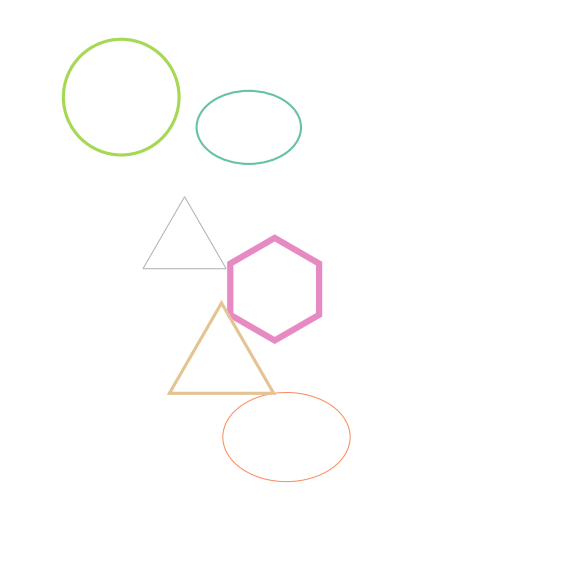[{"shape": "oval", "thickness": 1, "radius": 0.45, "center": [0.431, 0.779]}, {"shape": "oval", "thickness": 0.5, "radius": 0.55, "center": [0.496, 0.242]}, {"shape": "hexagon", "thickness": 3, "radius": 0.44, "center": [0.476, 0.498]}, {"shape": "circle", "thickness": 1.5, "radius": 0.5, "center": [0.21, 0.831]}, {"shape": "triangle", "thickness": 1.5, "radius": 0.52, "center": [0.384, 0.37]}, {"shape": "triangle", "thickness": 0.5, "radius": 0.42, "center": [0.32, 0.575]}]